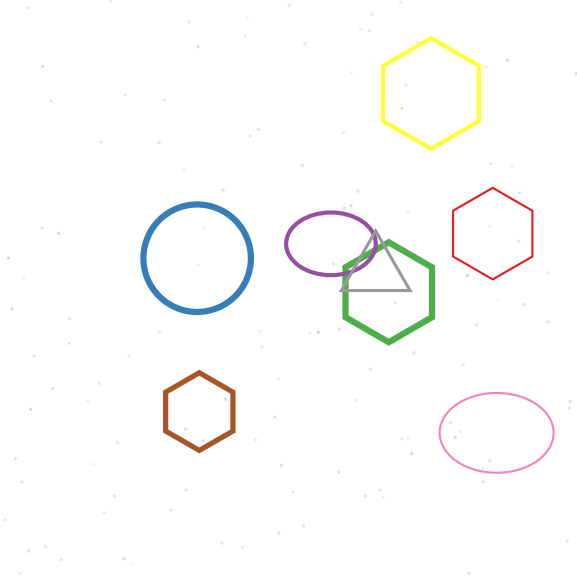[{"shape": "hexagon", "thickness": 1, "radius": 0.4, "center": [0.853, 0.595]}, {"shape": "circle", "thickness": 3, "radius": 0.47, "center": [0.341, 0.552]}, {"shape": "hexagon", "thickness": 3, "radius": 0.43, "center": [0.673, 0.493]}, {"shape": "oval", "thickness": 2, "radius": 0.39, "center": [0.573, 0.577]}, {"shape": "hexagon", "thickness": 2, "radius": 0.48, "center": [0.746, 0.837]}, {"shape": "hexagon", "thickness": 2.5, "radius": 0.34, "center": [0.345, 0.286]}, {"shape": "oval", "thickness": 1, "radius": 0.49, "center": [0.86, 0.25]}, {"shape": "triangle", "thickness": 1.5, "radius": 0.34, "center": [0.651, 0.53]}]